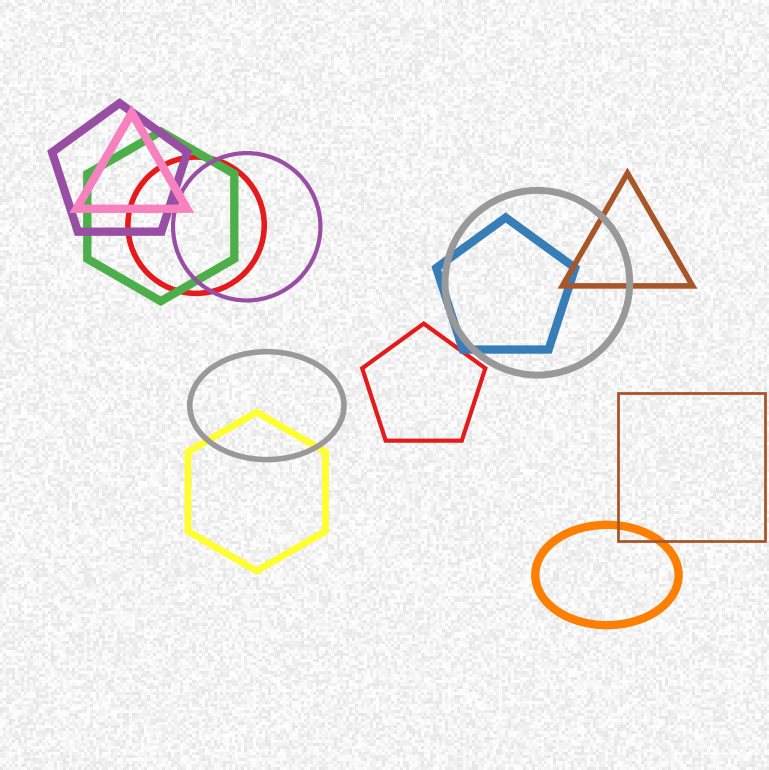[{"shape": "circle", "thickness": 2, "radius": 0.44, "center": [0.255, 0.708]}, {"shape": "pentagon", "thickness": 1.5, "radius": 0.42, "center": [0.55, 0.496]}, {"shape": "pentagon", "thickness": 3, "radius": 0.47, "center": [0.657, 0.623]}, {"shape": "hexagon", "thickness": 3, "radius": 0.55, "center": [0.209, 0.719]}, {"shape": "pentagon", "thickness": 3, "radius": 0.46, "center": [0.155, 0.774]}, {"shape": "circle", "thickness": 1.5, "radius": 0.48, "center": [0.32, 0.706]}, {"shape": "oval", "thickness": 3, "radius": 0.47, "center": [0.788, 0.253]}, {"shape": "hexagon", "thickness": 2.5, "radius": 0.52, "center": [0.333, 0.362]}, {"shape": "square", "thickness": 1, "radius": 0.48, "center": [0.898, 0.393]}, {"shape": "triangle", "thickness": 2, "radius": 0.49, "center": [0.815, 0.678]}, {"shape": "triangle", "thickness": 3, "radius": 0.41, "center": [0.171, 0.77]}, {"shape": "oval", "thickness": 2, "radius": 0.5, "center": [0.347, 0.473]}, {"shape": "circle", "thickness": 2.5, "radius": 0.6, "center": [0.698, 0.633]}]